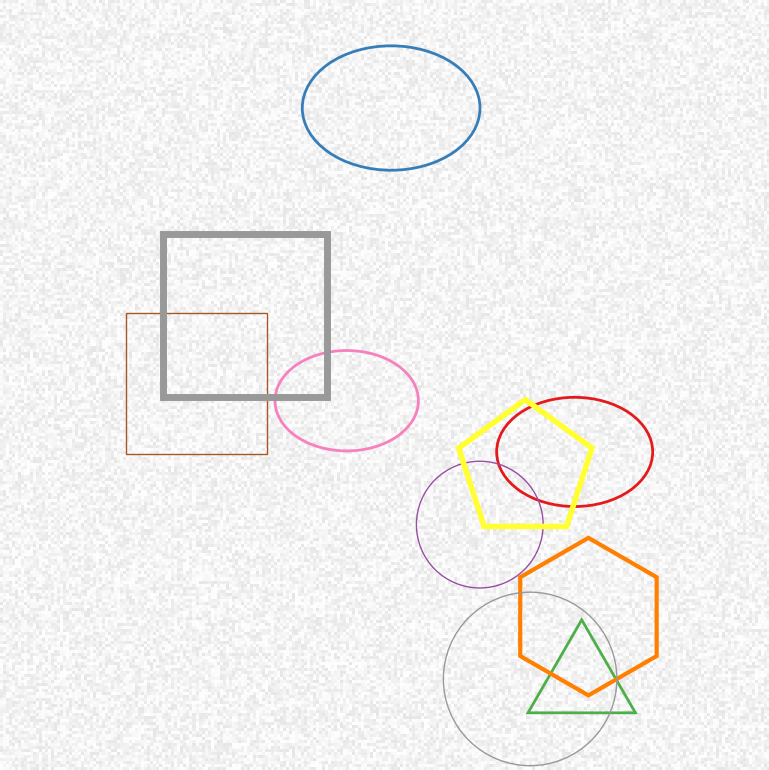[{"shape": "oval", "thickness": 1, "radius": 0.51, "center": [0.746, 0.413]}, {"shape": "oval", "thickness": 1, "radius": 0.58, "center": [0.508, 0.86]}, {"shape": "triangle", "thickness": 1, "radius": 0.4, "center": [0.755, 0.115]}, {"shape": "circle", "thickness": 0.5, "radius": 0.41, "center": [0.623, 0.319]}, {"shape": "hexagon", "thickness": 1.5, "radius": 0.51, "center": [0.764, 0.199]}, {"shape": "pentagon", "thickness": 2, "radius": 0.46, "center": [0.682, 0.39]}, {"shape": "square", "thickness": 0.5, "radius": 0.46, "center": [0.255, 0.502]}, {"shape": "oval", "thickness": 1, "radius": 0.47, "center": [0.45, 0.48]}, {"shape": "square", "thickness": 2.5, "radius": 0.53, "center": [0.318, 0.59]}, {"shape": "circle", "thickness": 0.5, "radius": 0.56, "center": [0.688, 0.118]}]